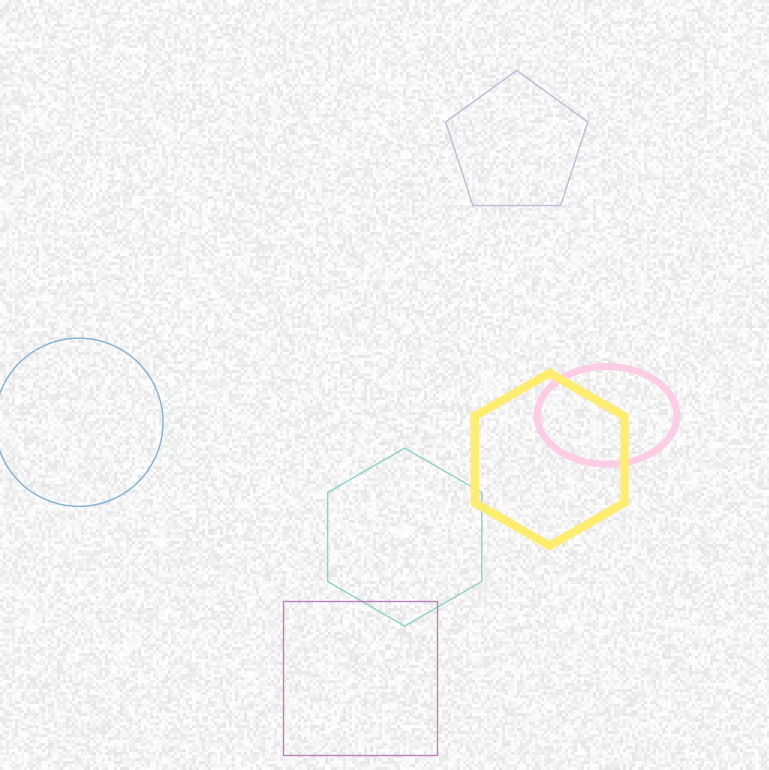[{"shape": "hexagon", "thickness": 0.5, "radius": 0.58, "center": [0.526, 0.302]}, {"shape": "pentagon", "thickness": 0.5, "radius": 0.49, "center": [0.671, 0.812]}, {"shape": "circle", "thickness": 0.5, "radius": 0.55, "center": [0.102, 0.452]}, {"shape": "oval", "thickness": 2.5, "radius": 0.45, "center": [0.788, 0.461]}, {"shape": "square", "thickness": 0.5, "radius": 0.5, "center": [0.467, 0.119]}, {"shape": "hexagon", "thickness": 3, "radius": 0.56, "center": [0.714, 0.403]}]